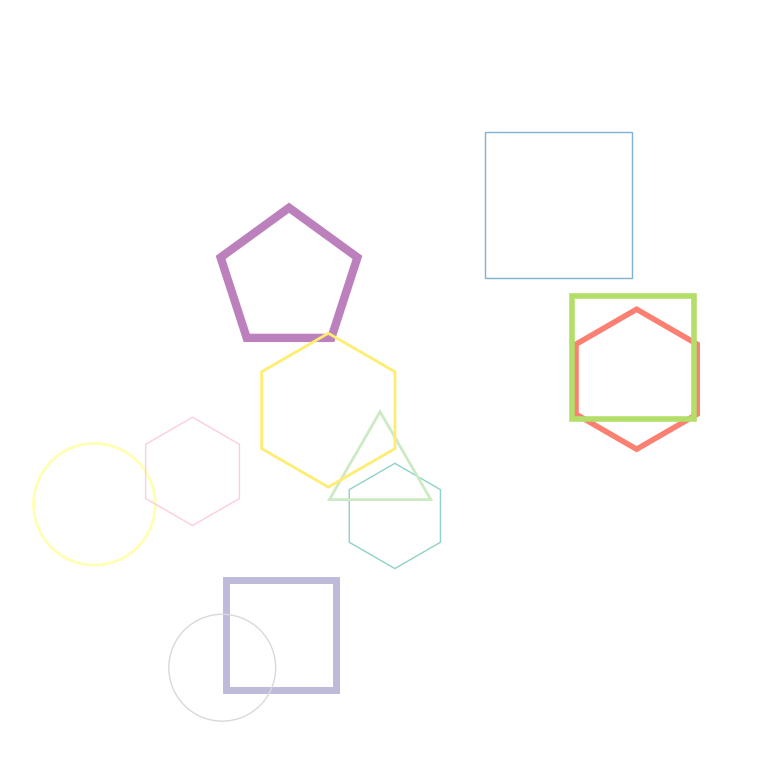[{"shape": "hexagon", "thickness": 0.5, "radius": 0.34, "center": [0.513, 0.33]}, {"shape": "circle", "thickness": 1, "radius": 0.4, "center": [0.123, 0.345]}, {"shape": "square", "thickness": 2.5, "radius": 0.36, "center": [0.365, 0.176]}, {"shape": "hexagon", "thickness": 2, "radius": 0.45, "center": [0.827, 0.508]}, {"shape": "square", "thickness": 0.5, "radius": 0.48, "center": [0.725, 0.734]}, {"shape": "square", "thickness": 2, "radius": 0.4, "center": [0.822, 0.535]}, {"shape": "hexagon", "thickness": 0.5, "radius": 0.35, "center": [0.25, 0.388]}, {"shape": "circle", "thickness": 0.5, "radius": 0.35, "center": [0.289, 0.133]}, {"shape": "pentagon", "thickness": 3, "radius": 0.47, "center": [0.375, 0.637]}, {"shape": "triangle", "thickness": 1, "radius": 0.38, "center": [0.494, 0.389]}, {"shape": "hexagon", "thickness": 1, "radius": 0.5, "center": [0.426, 0.467]}]